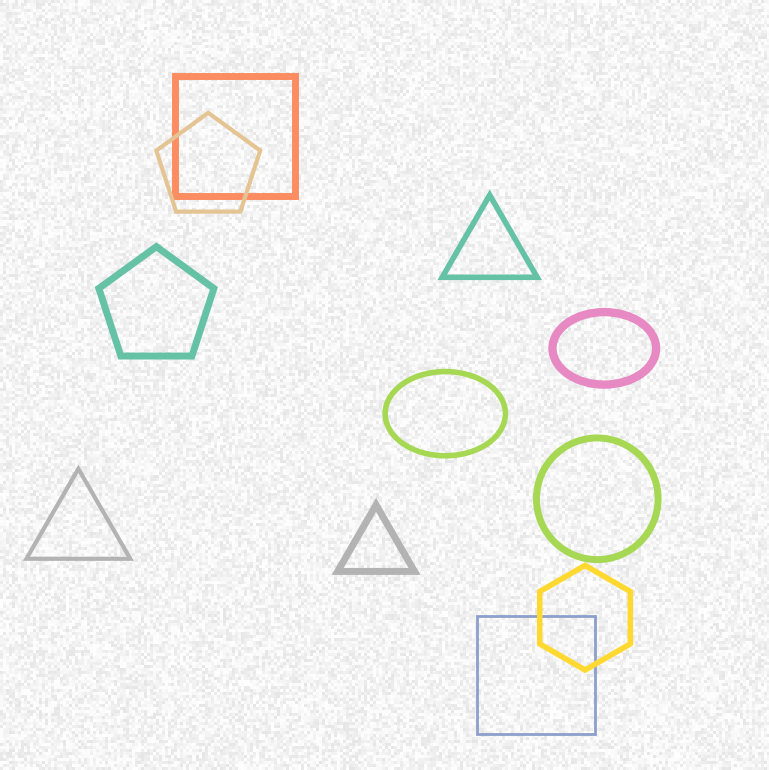[{"shape": "pentagon", "thickness": 2.5, "radius": 0.39, "center": [0.203, 0.601]}, {"shape": "triangle", "thickness": 2, "radius": 0.36, "center": [0.636, 0.675]}, {"shape": "square", "thickness": 2.5, "radius": 0.39, "center": [0.305, 0.824]}, {"shape": "square", "thickness": 1, "radius": 0.38, "center": [0.696, 0.124]}, {"shape": "oval", "thickness": 3, "radius": 0.34, "center": [0.785, 0.548]}, {"shape": "circle", "thickness": 2.5, "radius": 0.39, "center": [0.776, 0.352]}, {"shape": "oval", "thickness": 2, "radius": 0.39, "center": [0.578, 0.463]}, {"shape": "hexagon", "thickness": 2, "radius": 0.34, "center": [0.76, 0.198]}, {"shape": "pentagon", "thickness": 1.5, "radius": 0.35, "center": [0.27, 0.783]}, {"shape": "triangle", "thickness": 2.5, "radius": 0.29, "center": [0.488, 0.287]}, {"shape": "triangle", "thickness": 1.5, "radius": 0.39, "center": [0.102, 0.313]}]